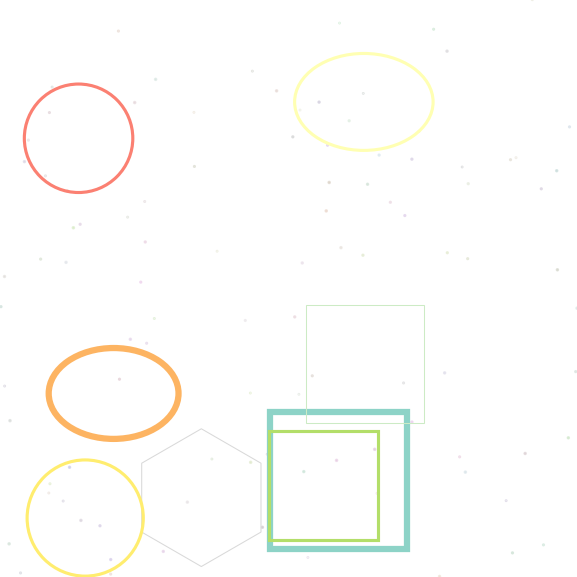[{"shape": "square", "thickness": 3, "radius": 0.59, "center": [0.586, 0.167]}, {"shape": "oval", "thickness": 1.5, "radius": 0.6, "center": [0.63, 0.823]}, {"shape": "circle", "thickness": 1.5, "radius": 0.47, "center": [0.136, 0.76]}, {"shape": "oval", "thickness": 3, "radius": 0.56, "center": [0.197, 0.318]}, {"shape": "square", "thickness": 1.5, "radius": 0.47, "center": [0.56, 0.158]}, {"shape": "hexagon", "thickness": 0.5, "radius": 0.6, "center": [0.349, 0.137]}, {"shape": "square", "thickness": 0.5, "radius": 0.51, "center": [0.631, 0.368]}, {"shape": "circle", "thickness": 1.5, "radius": 0.5, "center": [0.148, 0.102]}]